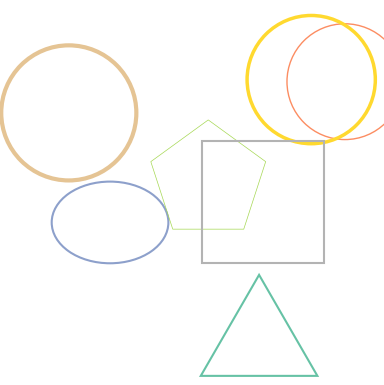[{"shape": "triangle", "thickness": 1.5, "radius": 0.87, "center": [0.673, 0.111]}, {"shape": "circle", "thickness": 1, "radius": 0.75, "center": [0.896, 0.788]}, {"shape": "oval", "thickness": 1.5, "radius": 0.76, "center": [0.286, 0.422]}, {"shape": "pentagon", "thickness": 0.5, "radius": 0.78, "center": [0.541, 0.532]}, {"shape": "circle", "thickness": 2.5, "radius": 0.83, "center": [0.808, 0.793]}, {"shape": "circle", "thickness": 3, "radius": 0.88, "center": [0.179, 0.707]}, {"shape": "square", "thickness": 1.5, "radius": 0.79, "center": [0.684, 0.476]}]